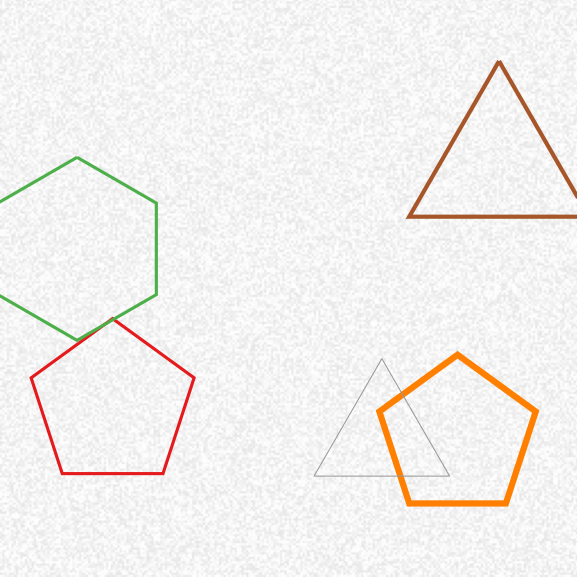[{"shape": "pentagon", "thickness": 1.5, "radius": 0.74, "center": [0.195, 0.299]}, {"shape": "hexagon", "thickness": 1.5, "radius": 0.79, "center": [0.133, 0.568]}, {"shape": "pentagon", "thickness": 3, "radius": 0.71, "center": [0.792, 0.243]}, {"shape": "triangle", "thickness": 2, "radius": 0.9, "center": [0.864, 0.714]}, {"shape": "triangle", "thickness": 0.5, "radius": 0.68, "center": [0.661, 0.242]}]